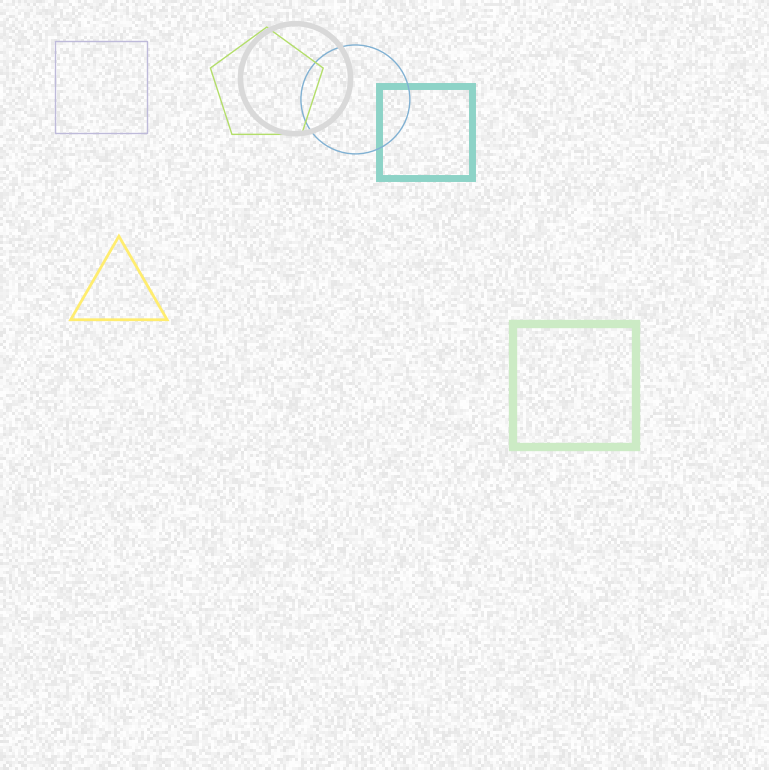[{"shape": "square", "thickness": 2.5, "radius": 0.3, "center": [0.553, 0.829]}, {"shape": "square", "thickness": 0.5, "radius": 0.3, "center": [0.131, 0.887]}, {"shape": "circle", "thickness": 0.5, "radius": 0.35, "center": [0.462, 0.871]}, {"shape": "pentagon", "thickness": 0.5, "radius": 0.39, "center": [0.346, 0.888]}, {"shape": "circle", "thickness": 2, "radius": 0.36, "center": [0.384, 0.898]}, {"shape": "square", "thickness": 3, "radius": 0.4, "center": [0.746, 0.499]}, {"shape": "triangle", "thickness": 1, "radius": 0.36, "center": [0.154, 0.621]}]